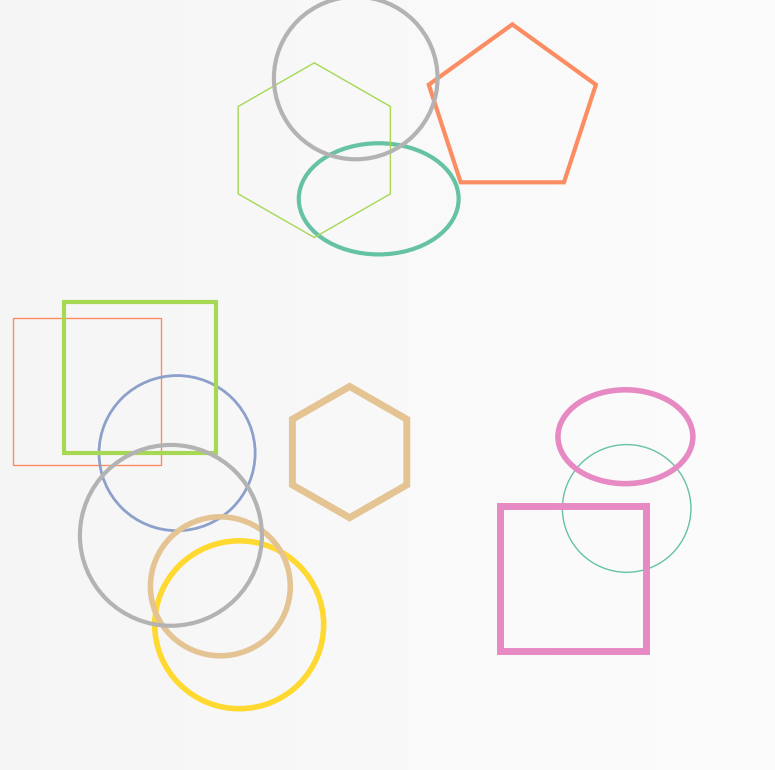[{"shape": "circle", "thickness": 0.5, "radius": 0.41, "center": [0.809, 0.34]}, {"shape": "oval", "thickness": 1.5, "radius": 0.52, "center": [0.489, 0.742]}, {"shape": "square", "thickness": 0.5, "radius": 0.48, "center": [0.112, 0.492]}, {"shape": "pentagon", "thickness": 1.5, "radius": 0.57, "center": [0.661, 0.855]}, {"shape": "circle", "thickness": 1, "radius": 0.5, "center": [0.228, 0.412]}, {"shape": "square", "thickness": 2.5, "radius": 0.47, "center": [0.739, 0.249]}, {"shape": "oval", "thickness": 2, "radius": 0.44, "center": [0.807, 0.433]}, {"shape": "square", "thickness": 1.5, "radius": 0.49, "center": [0.181, 0.509]}, {"shape": "hexagon", "thickness": 0.5, "radius": 0.57, "center": [0.406, 0.805]}, {"shape": "circle", "thickness": 2, "radius": 0.55, "center": [0.309, 0.189]}, {"shape": "circle", "thickness": 2, "radius": 0.45, "center": [0.284, 0.239]}, {"shape": "hexagon", "thickness": 2.5, "radius": 0.43, "center": [0.451, 0.413]}, {"shape": "circle", "thickness": 1.5, "radius": 0.59, "center": [0.221, 0.305]}, {"shape": "circle", "thickness": 1.5, "radius": 0.53, "center": [0.459, 0.899]}]